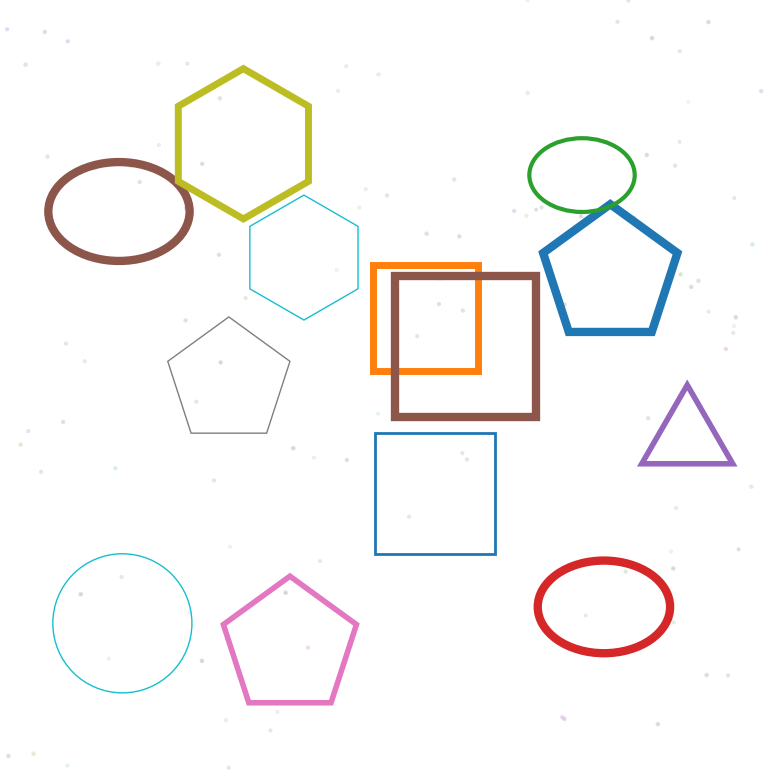[{"shape": "pentagon", "thickness": 3, "radius": 0.46, "center": [0.793, 0.643]}, {"shape": "square", "thickness": 1, "radius": 0.39, "center": [0.565, 0.359]}, {"shape": "square", "thickness": 2.5, "radius": 0.34, "center": [0.553, 0.587]}, {"shape": "oval", "thickness": 1.5, "radius": 0.34, "center": [0.756, 0.773]}, {"shape": "oval", "thickness": 3, "radius": 0.43, "center": [0.784, 0.212]}, {"shape": "triangle", "thickness": 2, "radius": 0.34, "center": [0.893, 0.432]}, {"shape": "oval", "thickness": 3, "radius": 0.46, "center": [0.155, 0.725]}, {"shape": "square", "thickness": 3, "radius": 0.46, "center": [0.605, 0.549]}, {"shape": "pentagon", "thickness": 2, "radius": 0.45, "center": [0.377, 0.161]}, {"shape": "pentagon", "thickness": 0.5, "radius": 0.42, "center": [0.297, 0.505]}, {"shape": "hexagon", "thickness": 2.5, "radius": 0.49, "center": [0.316, 0.813]}, {"shape": "hexagon", "thickness": 0.5, "radius": 0.41, "center": [0.395, 0.665]}, {"shape": "circle", "thickness": 0.5, "radius": 0.45, "center": [0.159, 0.19]}]